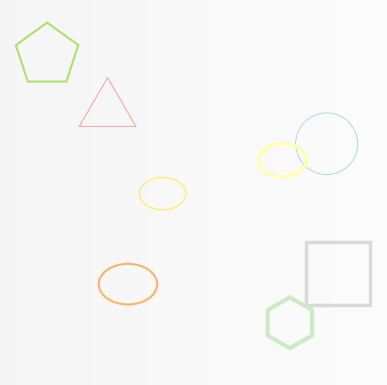[{"shape": "circle", "thickness": 0.5, "radius": 0.4, "center": [0.843, 0.627]}, {"shape": "oval", "thickness": 2.5, "radius": 0.31, "center": [0.729, 0.584]}, {"shape": "triangle", "thickness": 0.5, "radius": 0.42, "center": [0.278, 0.714]}, {"shape": "oval", "thickness": 1.5, "radius": 0.38, "center": [0.33, 0.262]}, {"shape": "pentagon", "thickness": 1.5, "radius": 0.42, "center": [0.122, 0.857]}, {"shape": "square", "thickness": 2.5, "radius": 0.41, "center": [0.871, 0.289]}, {"shape": "hexagon", "thickness": 3, "radius": 0.33, "center": [0.748, 0.162]}, {"shape": "oval", "thickness": 1, "radius": 0.3, "center": [0.42, 0.497]}]